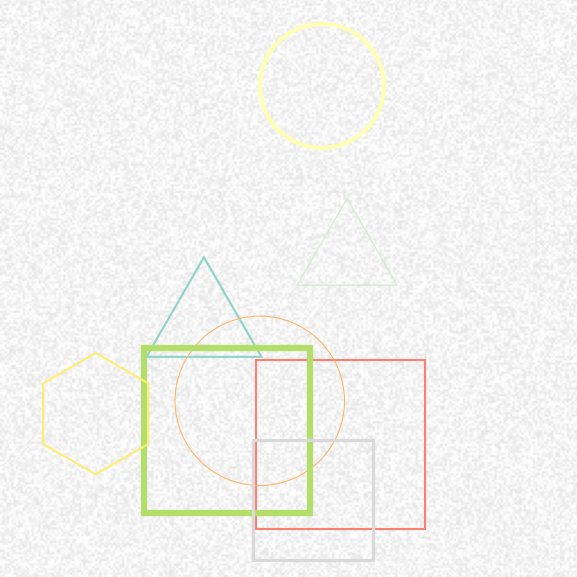[{"shape": "triangle", "thickness": 1, "radius": 0.57, "center": [0.353, 0.439]}, {"shape": "circle", "thickness": 2, "radius": 0.54, "center": [0.557, 0.85]}, {"shape": "square", "thickness": 1, "radius": 0.73, "center": [0.589, 0.229]}, {"shape": "circle", "thickness": 0.5, "radius": 0.73, "center": [0.45, 0.305]}, {"shape": "square", "thickness": 3, "radius": 0.72, "center": [0.393, 0.254]}, {"shape": "square", "thickness": 1.5, "radius": 0.52, "center": [0.541, 0.133]}, {"shape": "triangle", "thickness": 0.5, "radius": 0.5, "center": [0.601, 0.555]}, {"shape": "hexagon", "thickness": 1, "radius": 0.53, "center": [0.166, 0.283]}]